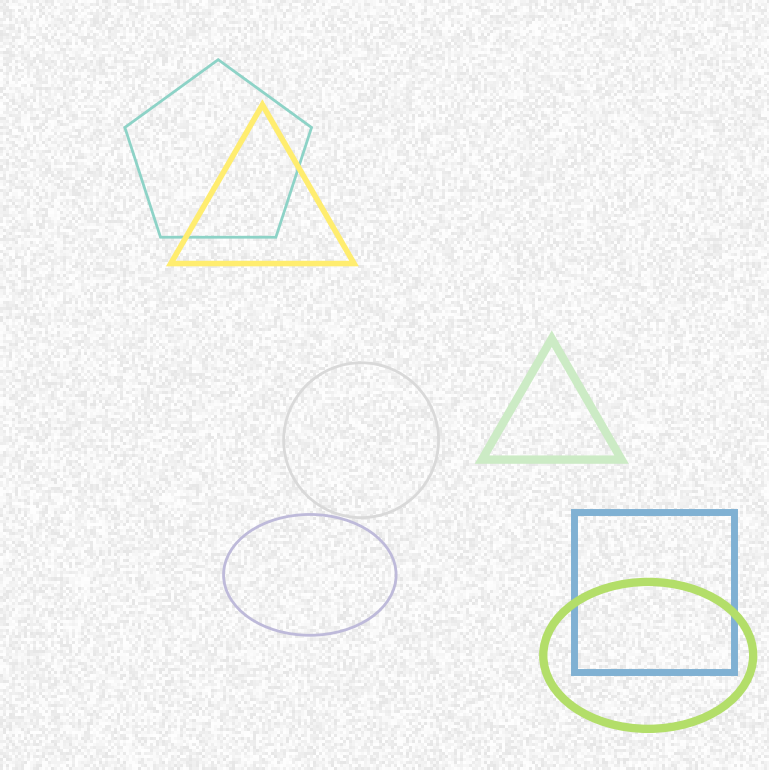[{"shape": "pentagon", "thickness": 1, "radius": 0.64, "center": [0.283, 0.795]}, {"shape": "oval", "thickness": 1, "radius": 0.56, "center": [0.402, 0.253]}, {"shape": "square", "thickness": 2.5, "radius": 0.52, "center": [0.85, 0.232]}, {"shape": "oval", "thickness": 3, "radius": 0.68, "center": [0.842, 0.149]}, {"shape": "circle", "thickness": 1, "radius": 0.5, "center": [0.469, 0.428]}, {"shape": "triangle", "thickness": 3, "radius": 0.52, "center": [0.717, 0.455]}, {"shape": "triangle", "thickness": 2, "radius": 0.69, "center": [0.341, 0.726]}]